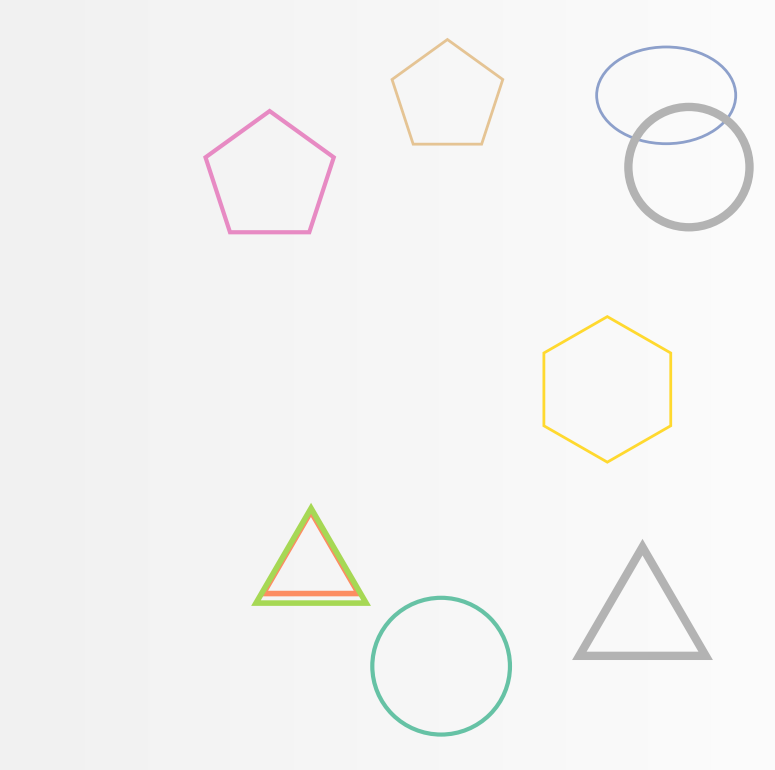[{"shape": "circle", "thickness": 1.5, "radius": 0.44, "center": [0.569, 0.135]}, {"shape": "triangle", "thickness": 2, "radius": 0.36, "center": [0.401, 0.265]}, {"shape": "oval", "thickness": 1, "radius": 0.45, "center": [0.86, 0.876]}, {"shape": "pentagon", "thickness": 1.5, "radius": 0.44, "center": [0.348, 0.769]}, {"shape": "triangle", "thickness": 2, "radius": 0.41, "center": [0.401, 0.258]}, {"shape": "hexagon", "thickness": 1, "radius": 0.47, "center": [0.784, 0.494]}, {"shape": "pentagon", "thickness": 1, "radius": 0.38, "center": [0.577, 0.874]}, {"shape": "circle", "thickness": 3, "radius": 0.39, "center": [0.889, 0.783]}, {"shape": "triangle", "thickness": 3, "radius": 0.47, "center": [0.829, 0.195]}]